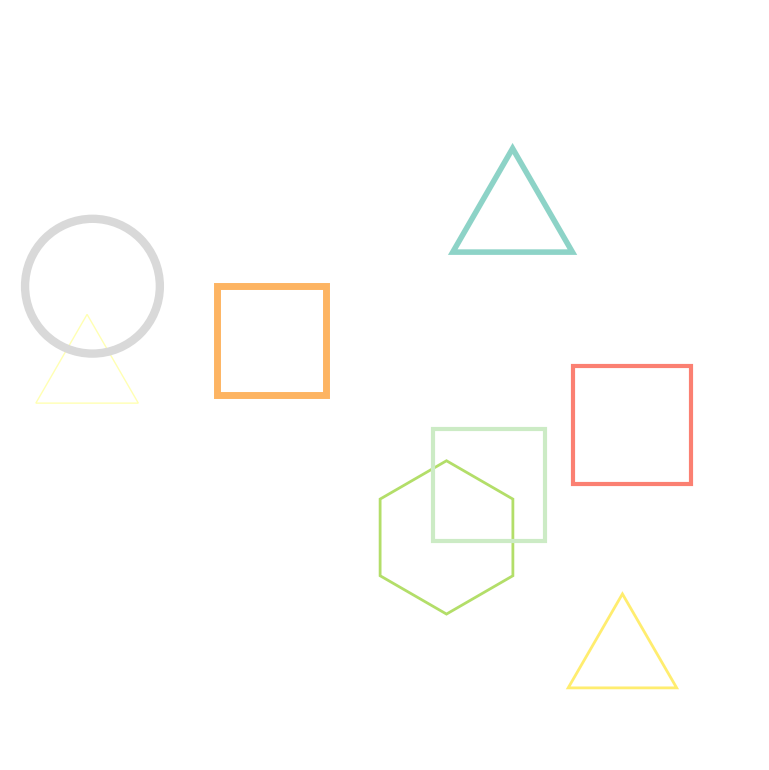[{"shape": "triangle", "thickness": 2, "radius": 0.45, "center": [0.666, 0.717]}, {"shape": "triangle", "thickness": 0.5, "radius": 0.38, "center": [0.113, 0.515]}, {"shape": "square", "thickness": 1.5, "radius": 0.39, "center": [0.821, 0.448]}, {"shape": "square", "thickness": 2.5, "radius": 0.36, "center": [0.353, 0.558]}, {"shape": "hexagon", "thickness": 1, "radius": 0.5, "center": [0.58, 0.302]}, {"shape": "circle", "thickness": 3, "radius": 0.44, "center": [0.12, 0.628]}, {"shape": "square", "thickness": 1.5, "radius": 0.37, "center": [0.635, 0.37]}, {"shape": "triangle", "thickness": 1, "radius": 0.41, "center": [0.808, 0.147]}]